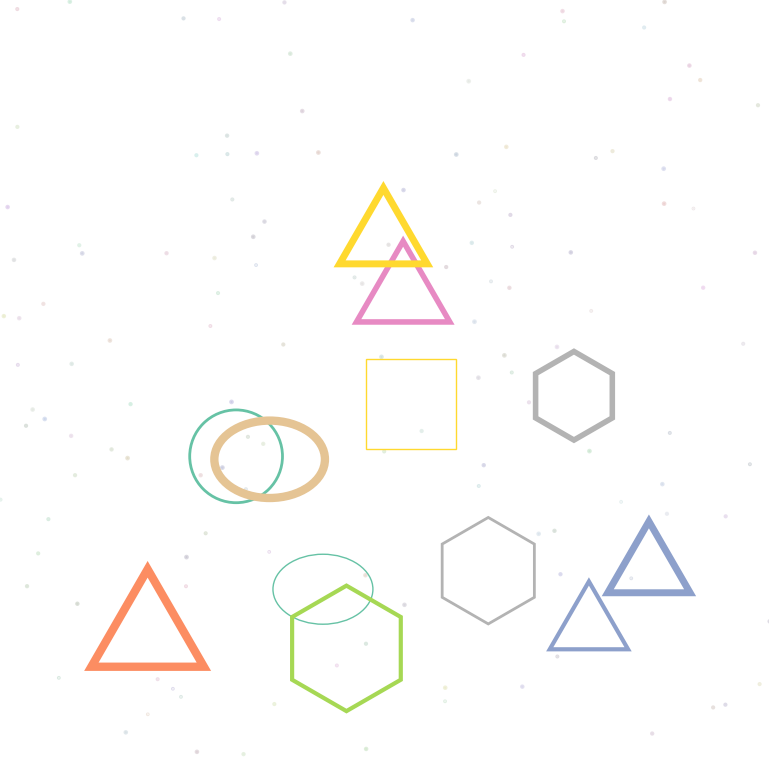[{"shape": "circle", "thickness": 1, "radius": 0.3, "center": [0.307, 0.407]}, {"shape": "oval", "thickness": 0.5, "radius": 0.32, "center": [0.419, 0.235]}, {"shape": "triangle", "thickness": 3, "radius": 0.42, "center": [0.192, 0.176]}, {"shape": "triangle", "thickness": 2.5, "radius": 0.31, "center": [0.843, 0.261]}, {"shape": "triangle", "thickness": 1.5, "radius": 0.29, "center": [0.765, 0.186]}, {"shape": "triangle", "thickness": 2, "radius": 0.35, "center": [0.524, 0.617]}, {"shape": "hexagon", "thickness": 1.5, "radius": 0.41, "center": [0.45, 0.158]}, {"shape": "square", "thickness": 0.5, "radius": 0.29, "center": [0.533, 0.476]}, {"shape": "triangle", "thickness": 2.5, "radius": 0.33, "center": [0.498, 0.69]}, {"shape": "oval", "thickness": 3, "radius": 0.36, "center": [0.35, 0.404]}, {"shape": "hexagon", "thickness": 1, "radius": 0.35, "center": [0.634, 0.259]}, {"shape": "hexagon", "thickness": 2, "radius": 0.29, "center": [0.745, 0.486]}]